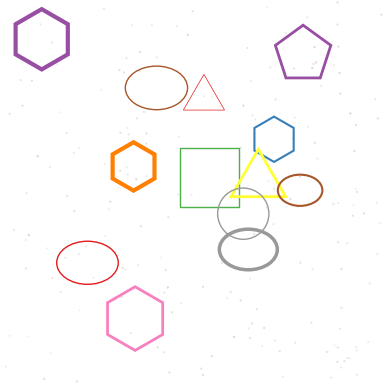[{"shape": "triangle", "thickness": 0.5, "radius": 0.31, "center": [0.53, 0.745]}, {"shape": "oval", "thickness": 1, "radius": 0.4, "center": [0.227, 0.317]}, {"shape": "hexagon", "thickness": 1.5, "radius": 0.29, "center": [0.712, 0.638]}, {"shape": "square", "thickness": 1, "radius": 0.38, "center": [0.545, 0.539]}, {"shape": "pentagon", "thickness": 2, "radius": 0.38, "center": [0.787, 0.859]}, {"shape": "hexagon", "thickness": 3, "radius": 0.39, "center": [0.108, 0.898]}, {"shape": "hexagon", "thickness": 3, "radius": 0.31, "center": [0.347, 0.568]}, {"shape": "triangle", "thickness": 2, "radius": 0.41, "center": [0.671, 0.53]}, {"shape": "oval", "thickness": 1, "radius": 0.4, "center": [0.406, 0.772]}, {"shape": "oval", "thickness": 1.5, "radius": 0.29, "center": [0.779, 0.506]}, {"shape": "hexagon", "thickness": 2, "radius": 0.41, "center": [0.351, 0.173]}, {"shape": "oval", "thickness": 2.5, "radius": 0.38, "center": [0.645, 0.352]}, {"shape": "circle", "thickness": 1, "radius": 0.33, "center": [0.632, 0.445]}]